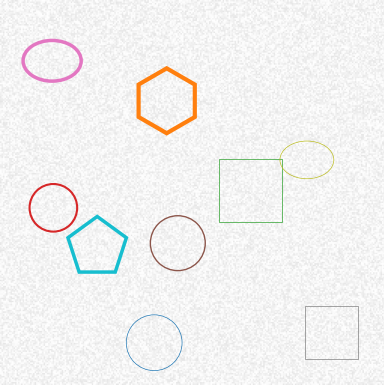[{"shape": "circle", "thickness": 0.5, "radius": 0.36, "center": [0.4, 0.11]}, {"shape": "hexagon", "thickness": 3, "radius": 0.42, "center": [0.433, 0.738]}, {"shape": "square", "thickness": 0.5, "radius": 0.41, "center": [0.651, 0.506]}, {"shape": "circle", "thickness": 1.5, "radius": 0.31, "center": [0.139, 0.46]}, {"shape": "circle", "thickness": 1, "radius": 0.36, "center": [0.462, 0.368]}, {"shape": "oval", "thickness": 2.5, "radius": 0.38, "center": [0.135, 0.842]}, {"shape": "square", "thickness": 0.5, "radius": 0.35, "center": [0.861, 0.136]}, {"shape": "oval", "thickness": 0.5, "radius": 0.35, "center": [0.797, 0.585]}, {"shape": "pentagon", "thickness": 2.5, "radius": 0.4, "center": [0.252, 0.358]}]